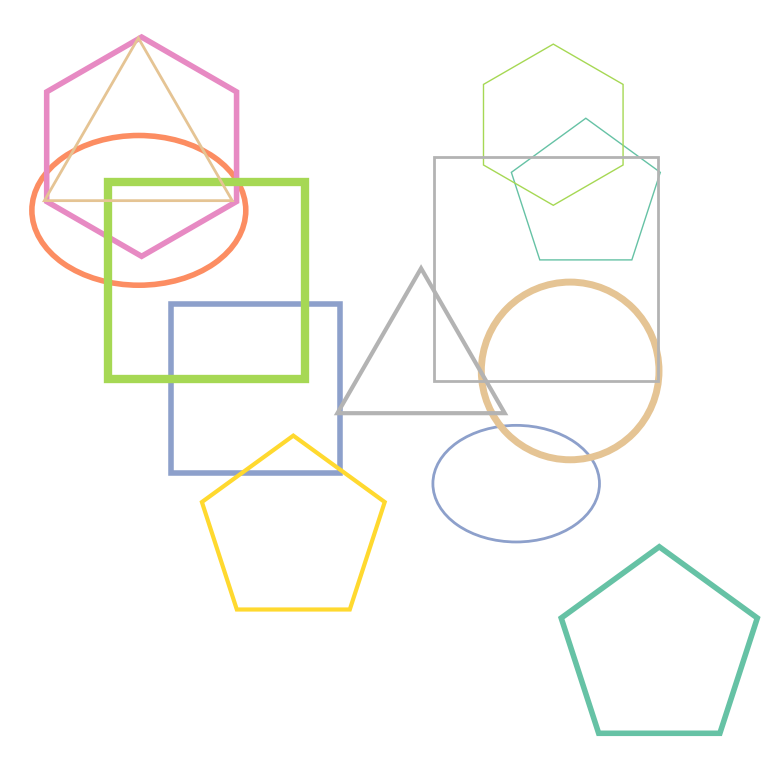[{"shape": "pentagon", "thickness": 0.5, "radius": 0.51, "center": [0.761, 0.745]}, {"shape": "pentagon", "thickness": 2, "radius": 0.67, "center": [0.856, 0.156]}, {"shape": "oval", "thickness": 2, "radius": 0.69, "center": [0.18, 0.727]}, {"shape": "oval", "thickness": 1, "radius": 0.54, "center": [0.67, 0.372]}, {"shape": "square", "thickness": 2, "radius": 0.55, "center": [0.332, 0.495]}, {"shape": "hexagon", "thickness": 2, "radius": 0.71, "center": [0.184, 0.81]}, {"shape": "hexagon", "thickness": 0.5, "radius": 0.52, "center": [0.719, 0.838]}, {"shape": "square", "thickness": 3, "radius": 0.64, "center": [0.268, 0.636]}, {"shape": "pentagon", "thickness": 1.5, "radius": 0.62, "center": [0.381, 0.309]}, {"shape": "triangle", "thickness": 1, "radius": 0.7, "center": [0.18, 0.81]}, {"shape": "circle", "thickness": 2.5, "radius": 0.58, "center": [0.74, 0.518]}, {"shape": "triangle", "thickness": 1.5, "radius": 0.63, "center": [0.547, 0.526]}, {"shape": "square", "thickness": 1, "radius": 0.73, "center": [0.709, 0.651]}]